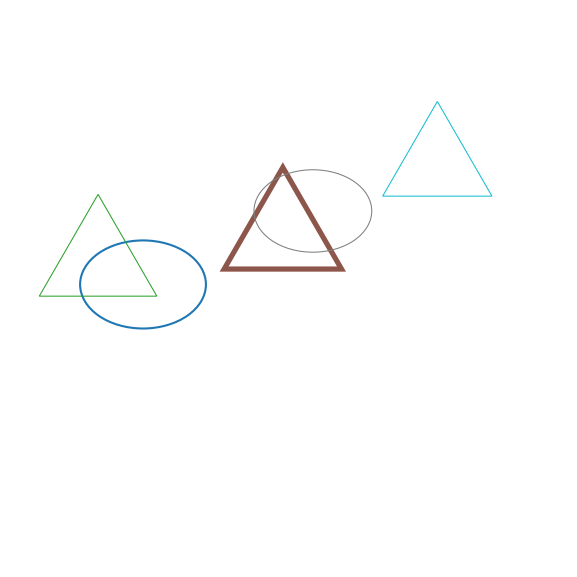[{"shape": "oval", "thickness": 1, "radius": 0.54, "center": [0.248, 0.507]}, {"shape": "triangle", "thickness": 0.5, "radius": 0.59, "center": [0.17, 0.545]}, {"shape": "triangle", "thickness": 2.5, "radius": 0.59, "center": [0.49, 0.592]}, {"shape": "oval", "thickness": 0.5, "radius": 0.51, "center": [0.542, 0.634]}, {"shape": "triangle", "thickness": 0.5, "radius": 0.55, "center": [0.757, 0.714]}]